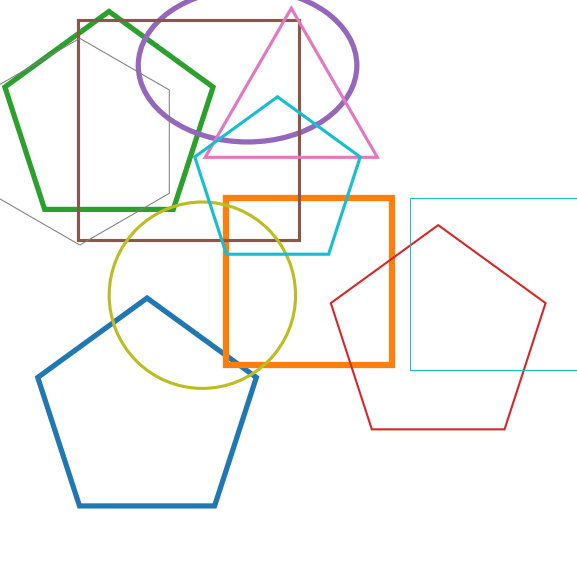[{"shape": "pentagon", "thickness": 2.5, "radius": 0.99, "center": [0.255, 0.284]}, {"shape": "square", "thickness": 3, "radius": 0.72, "center": [0.535, 0.512]}, {"shape": "pentagon", "thickness": 2.5, "radius": 0.95, "center": [0.189, 0.79]}, {"shape": "pentagon", "thickness": 1, "radius": 0.98, "center": [0.759, 0.414]}, {"shape": "oval", "thickness": 2.5, "radius": 0.95, "center": [0.429, 0.886]}, {"shape": "square", "thickness": 1.5, "radius": 0.95, "center": [0.326, 0.774]}, {"shape": "triangle", "thickness": 1.5, "radius": 0.86, "center": [0.504, 0.813]}, {"shape": "hexagon", "thickness": 0.5, "radius": 0.89, "center": [0.138, 0.754]}, {"shape": "circle", "thickness": 1.5, "radius": 0.81, "center": [0.35, 0.488]}, {"shape": "pentagon", "thickness": 1.5, "radius": 0.75, "center": [0.481, 0.681]}, {"shape": "square", "thickness": 0.5, "radius": 0.75, "center": [0.859, 0.507]}]